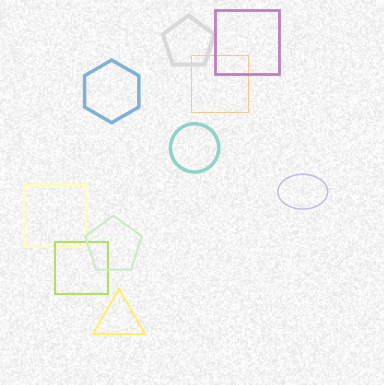[{"shape": "circle", "thickness": 2.5, "radius": 0.31, "center": [0.505, 0.616]}, {"shape": "square", "thickness": 1.5, "radius": 0.4, "center": [0.144, 0.438]}, {"shape": "oval", "thickness": 1, "radius": 0.32, "center": [0.786, 0.502]}, {"shape": "hexagon", "thickness": 2.5, "radius": 0.41, "center": [0.29, 0.763]}, {"shape": "square", "thickness": 0.5, "radius": 0.37, "center": [0.569, 0.783]}, {"shape": "square", "thickness": 1.5, "radius": 0.34, "center": [0.211, 0.304]}, {"shape": "pentagon", "thickness": 3, "radius": 0.35, "center": [0.49, 0.889]}, {"shape": "square", "thickness": 2, "radius": 0.41, "center": [0.642, 0.891]}, {"shape": "pentagon", "thickness": 1.5, "radius": 0.39, "center": [0.295, 0.362]}, {"shape": "triangle", "thickness": 1.5, "radius": 0.39, "center": [0.309, 0.171]}]